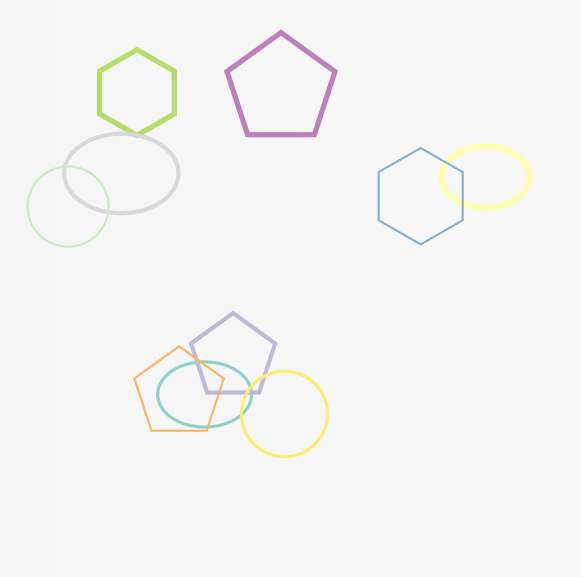[{"shape": "oval", "thickness": 1.5, "radius": 0.4, "center": [0.352, 0.316]}, {"shape": "oval", "thickness": 3, "radius": 0.38, "center": [0.835, 0.693]}, {"shape": "pentagon", "thickness": 2, "radius": 0.38, "center": [0.401, 0.381]}, {"shape": "hexagon", "thickness": 1, "radius": 0.42, "center": [0.724, 0.659]}, {"shape": "pentagon", "thickness": 1, "radius": 0.4, "center": [0.308, 0.319]}, {"shape": "hexagon", "thickness": 2.5, "radius": 0.37, "center": [0.236, 0.839]}, {"shape": "oval", "thickness": 2, "radius": 0.49, "center": [0.209, 0.699]}, {"shape": "pentagon", "thickness": 2.5, "radius": 0.49, "center": [0.483, 0.845]}, {"shape": "circle", "thickness": 1, "radius": 0.35, "center": [0.117, 0.641]}, {"shape": "circle", "thickness": 1.5, "radius": 0.37, "center": [0.489, 0.282]}]